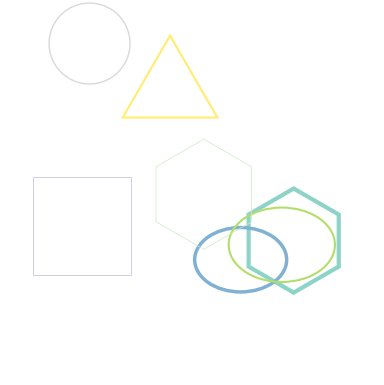[{"shape": "hexagon", "thickness": 3, "radius": 0.68, "center": [0.763, 0.375]}, {"shape": "square", "thickness": 0.5, "radius": 0.63, "center": [0.213, 0.413]}, {"shape": "oval", "thickness": 2.5, "radius": 0.6, "center": [0.625, 0.325]}, {"shape": "oval", "thickness": 1.5, "radius": 0.69, "center": [0.732, 0.364]}, {"shape": "circle", "thickness": 1, "radius": 0.53, "center": [0.233, 0.887]}, {"shape": "hexagon", "thickness": 0.5, "radius": 0.72, "center": [0.529, 0.495]}, {"shape": "triangle", "thickness": 1.5, "radius": 0.71, "center": [0.442, 0.766]}]